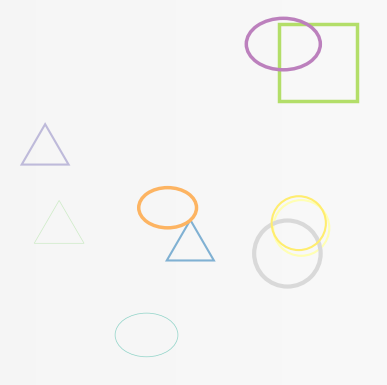[{"shape": "oval", "thickness": 0.5, "radius": 0.41, "center": [0.378, 0.13]}, {"shape": "circle", "thickness": 1.5, "radius": 0.36, "center": [0.777, 0.408]}, {"shape": "triangle", "thickness": 1.5, "radius": 0.35, "center": [0.116, 0.607]}, {"shape": "triangle", "thickness": 1.5, "radius": 0.35, "center": [0.491, 0.359]}, {"shape": "oval", "thickness": 2.5, "radius": 0.37, "center": [0.433, 0.46]}, {"shape": "square", "thickness": 2.5, "radius": 0.5, "center": [0.82, 0.839]}, {"shape": "circle", "thickness": 3, "radius": 0.43, "center": [0.742, 0.341]}, {"shape": "oval", "thickness": 2.5, "radius": 0.48, "center": [0.731, 0.886]}, {"shape": "triangle", "thickness": 0.5, "radius": 0.37, "center": [0.153, 0.405]}, {"shape": "circle", "thickness": 1.5, "radius": 0.35, "center": [0.771, 0.42]}]